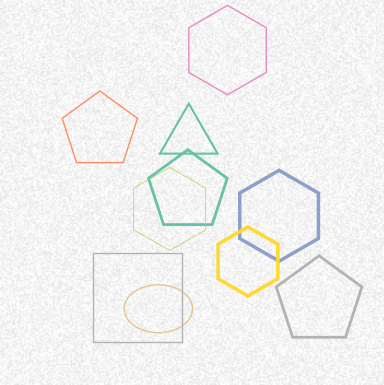[{"shape": "pentagon", "thickness": 2, "radius": 0.54, "center": [0.488, 0.504]}, {"shape": "triangle", "thickness": 1.5, "radius": 0.43, "center": [0.49, 0.644]}, {"shape": "pentagon", "thickness": 1, "radius": 0.51, "center": [0.259, 0.661]}, {"shape": "hexagon", "thickness": 2.5, "radius": 0.59, "center": [0.725, 0.44]}, {"shape": "hexagon", "thickness": 1, "radius": 0.58, "center": [0.591, 0.87]}, {"shape": "hexagon", "thickness": 0.5, "radius": 0.54, "center": [0.441, 0.457]}, {"shape": "hexagon", "thickness": 2.5, "radius": 0.45, "center": [0.644, 0.321]}, {"shape": "oval", "thickness": 1, "radius": 0.44, "center": [0.411, 0.198]}, {"shape": "pentagon", "thickness": 2, "radius": 0.58, "center": [0.829, 0.219]}, {"shape": "square", "thickness": 1, "radius": 0.58, "center": [0.357, 0.228]}]